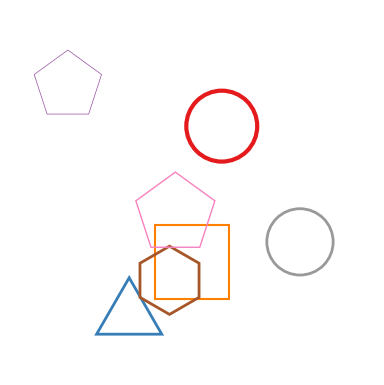[{"shape": "circle", "thickness": 3, "radius": 0.46, "center": [0.576, 0.672]}, {"shape": "triangle", "thickness": 2, "radius": 0.49, "center": [0.336, 0.181]}, {"shape": "pentagon", "thickness": 0.5, "radius": 0.46, "center": [0.176, 0.778]}, {"shape": "square", "thickness": 1.5, "radius": 0.48, "center": [0.498, 0.32]}, {"shape": "hexagon", "thickness": 2, "radius": 0.44, "center": [0.44, 0.272]}, {"shape": "pentagon", "thickness": 1, "radius": 0.54, "center": [0.455, 0.445]}, {"shape": "circle", "thickness": 2, "radius": 0.43, "center": [0.779, 0.372]}]